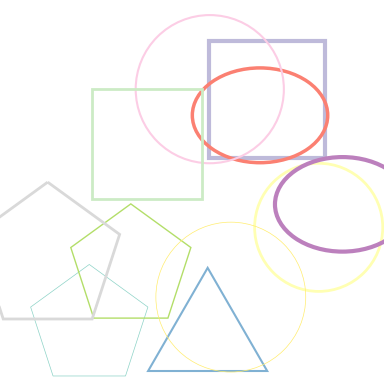[{"shape": "pentagon", "thickness": 0.5, "radius": 0.8, "center": [0.232, 0.153]}, {"shape": "circle", "thickness": 2, "radius": 0.83, "center": [0.828, 0.409]}, {"shape": "square", "thickness": 3, "radius": 0.75, "center": [0.694, 0.741]}, {"shape": "oval", "thickness": 2.5, "radius": 0.88, "center": [0.675, 0.7]}, {"shape": "triangle", "thickness": 1.5, "radius": 0.89, "center": [0.539, 0.126]}, {"shape": "pentagon", "thickness": 1, "radius": 0.82, "center": [0.34, 0.306]}, {"shape": "circle", "thickness": 1.5, "radius": 0.96, "center": [0.545, 0.768]}, {"shape": "pentagon", "thickness": 2, "radius": 0.98, "center": [0.124, 0.33]}, {"shape": "oval", "thickness": 3, "radius": 0.88, "center": [0.89, 0.469]}, {"shape": "square", "thickness": 2, "radius": 0.71, "center": [0.383, 0.627]}, {"shape": "circle", "thickness": 0.5, "radius": 0.97, "center": [0.599, 0.228]}]